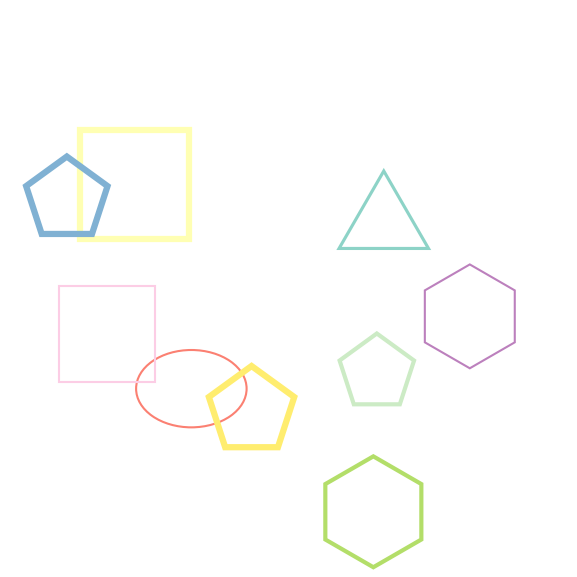[{"shape": "triangle", "thickness": 1.5, "radius": 0.45, "center": [0.665, 0.614]}, {"shape": "square", "thickness": 3, "radius": 0.47, "center": [0.233, 0.68]}, {"shape": "oval", "thickness": 1, "radius": 0.48, "center": [0.331, 0.326]}, {"shape": "pentagon", "thickness": 3, "radius": 0.37, "center": [0.116, 0.654]}, {"shape": "hexagon", "thickness": 2, "radius": 0.48, "center": [0.646, 0.113]}, {"shape": "square", "thickness": 1, "radius": 0.42, "center": [0.185, 0.421]}, {"shape": "hexagon", "thickness": 1, "radius": 0.45, "center": [0.814, 0.451]}, {"shape": "pentagon", "thickness": 2, "radius": 0.34, "center": [0.653, 0.354]}, {"shape": "pentagon", "thickness": 3, "radius": 0.39, "center": [0.436, 0.288]}]